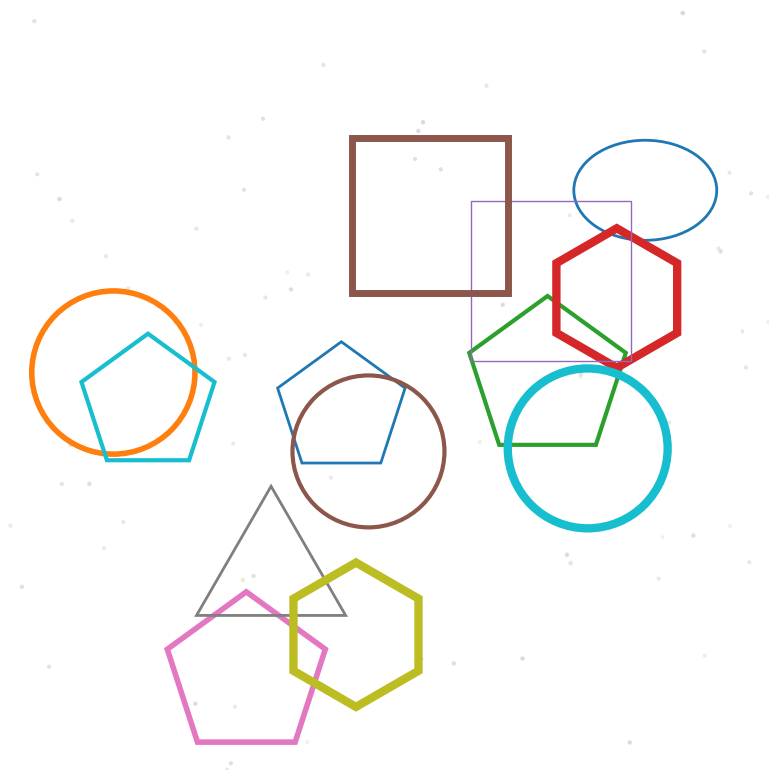[{"shape": "oval", "thickness": 1, "radius": 0.46, "center": [0.838, 0.753]}, {"shape": "pentagon", "thickness": 1, "radius": 0.44, "center": [0.443, 0.469]}, {"shape": "circle", "thickness": 2, "radius": 0.53, "center": [0.147, 0.516]}, {"shape": "pentagon", "thickness": 1.5, "radius": 0.53, "center": [0.711, 0.509]}, {"shape": "hexagon", "thickness": 3, "radius": 0.45, "center": [0.801, 0.613]}, {"shape": "square", "thickness": 0.5, "radius": 0.52, "center": [0.716, 0.635]}, {"shape": "square", "thickness": 2.5, "radius": 0.5, "center": [0.558, 0.72]}, {"shape": "circle", "thickness": 1.5, "radius": 0.49, "center": [0.479, 0.414]}, {"shape": "pentagon", "thickness": 2, "radius": 0.54, "center": [0.32, 0.123]}, {"shape": "triangle", "thickness": 1, "radius": 0.56, "center": [0.352, 0.257]}, {"shape": "hexagon", "thickness": 3, "radius": 0.47, "center": [0.462, 0.176]}, {"shape": "pentagon", "thickness": 1.5, "radius": 0.45, "center": [0.192, 0.476]}, {"shape": "circle", "thickness": 3, "radius": 0.52, "center": [0.763, 0.418]}]